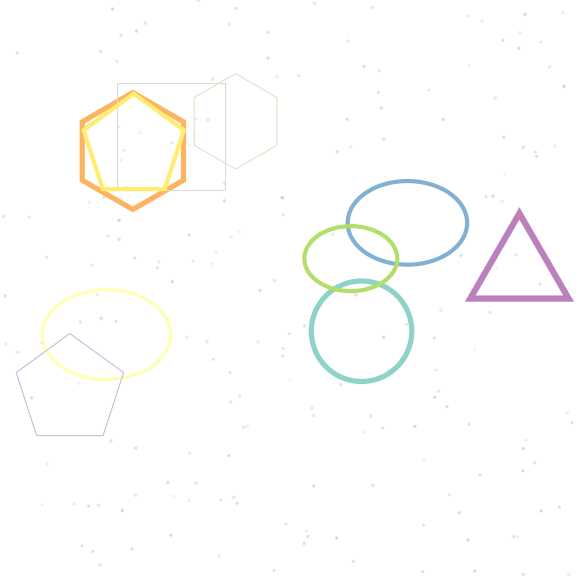[{"shape": "circle", "thickness": 2.5, "radius": 0.44, "center": [0.626, 0.426]}, {"shape": "oval", "thickness": 1.5, "radius": 0.56, "center": [0.184, 0.42]}, {"shape": "pentagon", "thickness": 0.5, "radius": 0.49, "center": [0.121, 0.324]}, {"shape": "oval", "thickness": 2, "radius": 0.52, "center": [0.705, 0.613]}, {"shape": "hexagon", "thickness": 2.5, "radius": 0.51, "center": [0.23, 0.738]}, {"shape": "oval", "thickness": 2, "radius": 0.4, "center": [0.607, 0.551]}, {"shape": "square", "thickness": 0.5, "radius": 0.47, "center": [0.296, 0.763]}, {"shape": "triangle", "thickness": 3, "radius": 0.49, "center": [0.899, 0.531]}, {"shape": "hexagon", "thickness": 0.5, "radius": 0.41, "center": [0.408, 0.789]}, {"shape": "pentagon", "thickness": 2, "radius": 0.46, "center": [0.232, 0.746]}]